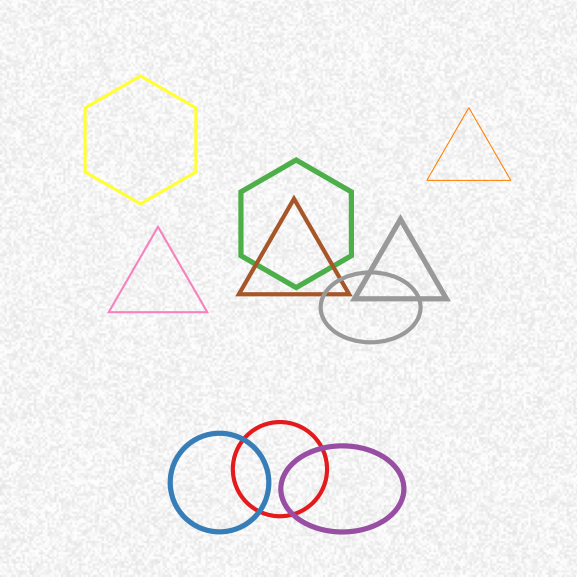[{"shape": "circle", "thickness": 2, "radius": 0.41, "center": [0.485, 0.187]}, {"shape": "circle", "thickness": 2.5, "radius": 0.43, "center": [0.38, 0.164]}, {"shape": "hexagon", "thickness": 2.5, "radius": 0.55, "center": [0.513, 0.612]}, {"shape": "oval", "thickness": 2.5, "radius": 0.53, "center": [0.593, 0.153]}, {"shape": "triangle", "thickness": 0.5, "radius": 0.42, "center": [0.812, 0.729]}, {"shape": "hexagon", "thickness": 1.5, "radius": 0.55, "center": [0.243, 0.757]}, {"shape": "triangle", "thickness": 2, "radius": 0.55, "center": [0.509, 0.545]}, {"shape": "triangle", "thickness": 1, "radius": 0.49, "center": [0.274, 0.508]}, {"shape": "oval", "thickness": 2, "radius": 0.43, "center": [0.642, 0.467]}, {"shape": "triangle", "thickness": 2.5, "radius": 0.46, "center": [0.693, 0.528]}]